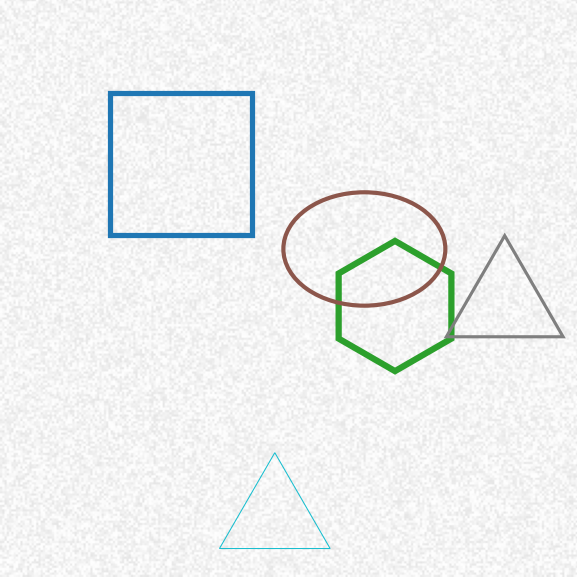[{"shape": "square", "thickness": 2.5, "radius": 0.62, "center": [0.313, 0.715]}, {"shape": "hexagon", "thickness": 3, "radius": 0.56, "center": [0.684, 0.469]}, {"shape": "oval", "thickness": 2, "radius": 0.7, "center": [0.631, 0.568]}, {"shape": "triangle", "thickness": 1.5, "radius": 0.58, "center": [0.874, 0.474]}, {"shape": "triangle", "thickness": 0.5, "radius": 0.55, "center": [0.476, 0.105]}]